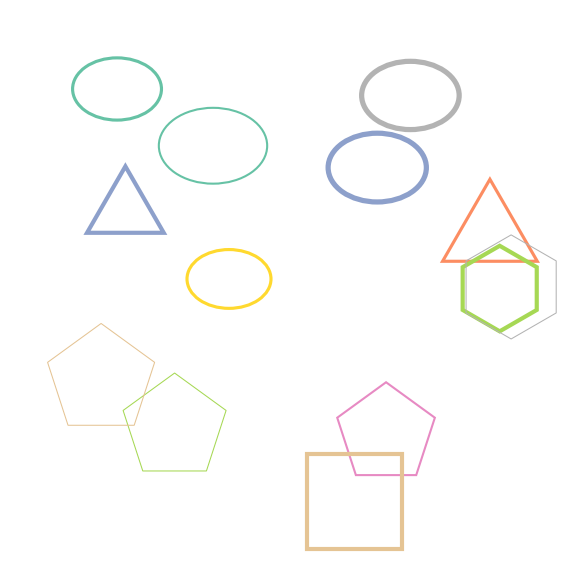[{"shape": "oval", "thickness": 1.5, "radius": 0.38, "center": [0.203, 0.845]}, {"shape": "oval", "thickness": 1, "radius": 0.47, "center": [0.369, 0.747]}, {"shape": "triangle", "thickness": 1.5, "radius": 0.47, "center": [0.848, 0.594]}, {"shape": "oval", "thickness": 2.5, "radius": 0.43, "center": [0.653, 0.709]}, {"shape": "triangle", "thickness": 2, "radius": 0.38, "center": [0.217, 0.634]}, {"shape": "pentagon", "thickness": 1, "radius": 0.44, "center": [0.668, 0.248]}, {"shape": "pentagon", "thickness": 0.5, "radius": 0.47, "center": [0.302, 0.259]}, {"shape": "hexagon", "thickness": 2, "radius": 0.37, "center": [0.865, 0.499]}, {"shape": "oval", "thickness": 1.5, "radius": 0.36, "center": [0.397, 0.516]}, {"shape": "square", "thickness": 2, "radius": 0.41, "center": [0.613, 0.131]}, {"shape": "pentagon", "thickness": 0.5, "radius": 0.49, "center": [0.175, 0.342]}, {"shape": "hexagon", "thickness": 0.5, "radius": 0.45, "center": [0.885, 0.502]}, {"shape": "oval", "thickness": 2.5, "radius": 0.42, "center": [0.711, 0.834]}]